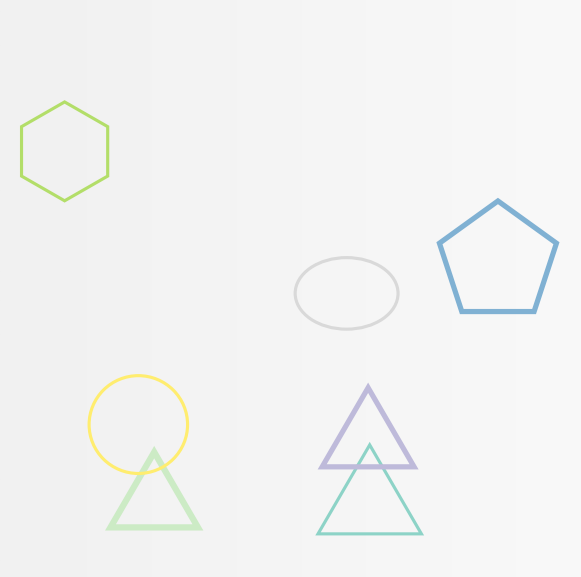[{"shape": "triangle", "thickness": 1.5, "radius": 0.51, "center": [0.636, 0.126]}, {"shape": "triangle", "thickness": 2.5, "radius": 0.46, "center": [0.633, 0.236]}, {"shape": "pentagon", "thickness": 2.5, "radius": 0.53, "center": [0.857, 0.545]}, {"shape": "hexagon", "thickness": 1.5, "radius": 0.43, "center": [0.111, 0.737]}, {"shape": "oval", "thickness": 1.5, "radius": 0.44, "center": [0.596, 0.491]}, {"shape": "triangle", "thickness": 3, "radius": 0.43, "center": [0.265, 0.129]}, {"shape": "circle", "thickness": 1.5, "radius": 0.42, "center": [0.238, 0.264]}]